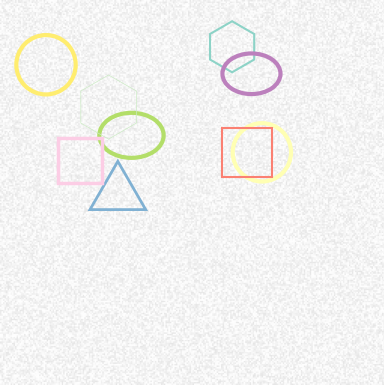[{"shape": "hexagon", "thickness": 1.5, "radius": 0.33, "center": [0.603, 0.879]}, {"shape": "circle", "thickness": 3, "radius": 0.38, "center": [0.68, 0.604]}, {"shape": "square", "thickness": 1.5, "radius": 0.32, "center": [0.641, 0.604]}, {"shape": "triangle", "thickness": 2, "radius": 0.42, "center": [0.306, 0.497]}, {"shape": "oval", "thickness": 3, "radius": 0.42, "center": [0.341, 0.648]}, {"shape": "square", "thickness": 2.5, "radius": 0.29, "center": [0.209, 0.583]}, {"shape": "oval", "thickness": 3, "radius": 0.38, "center": [0.653, 0.808]}, {"shape": "hexagon", "thickness": 0.5, "radius": 0.42, "center": [0.282, 0.722]}, {"shape": "circle", "thickness": 3, "radius": 0.39, "center": [0.119, 0.832]}]